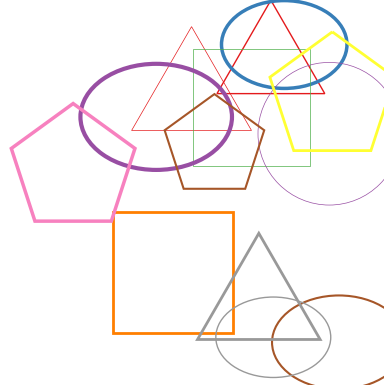[{"shape": "triangle", "thickness": 1, "radius": 0.81, "center": [0.704, 0.838]}, {"shape": "triangle", "thickness": 0.5, "radius": 0.9, "center": [0.498, 0.751]}, {"shape": "oval", "thickness": 2.5, "radius": 0.81, "center": [0.738, 0.884]}, {"shape": "square", "thickness": 0.5, "radius": 0.76, "center": [0.653, 0.721]}, {"shape": "circle", "thickness": 0.5, "radius": 0.93, "center": [0.855, 0.653]}, {"shape": "oval", "thickness": 3, "radius": 0.98, "center": [0.406, 0.696]}, {"shape": "square", "thickness": 2, "radius": 0.78, "center": [0.45, 0.292]}, {"shape": "pentagon", "thickness": 2, "radius": 0.85, "center": [0.863, 0.747]}, {"shape": "pentagon", "thickness": 1.5, "radius": 0.68, "center": [0.557, 0.62]}, {"shape": "oval", "thickness": 1.5, "radius": 0.87, "center": [0.88, 0.111]}, {"shape": "pentagon", "thickness": 2.5, "radius": 0.84, "center": [0.19, 0.562]}, {"shape": "triangle", "thickness": 2, "radius": 0.92, "center": [0.672, 0.21]}, {"shape": "oval", "thickness": 1, "radius": 0.75, "center": [0.71, 0.124]}]